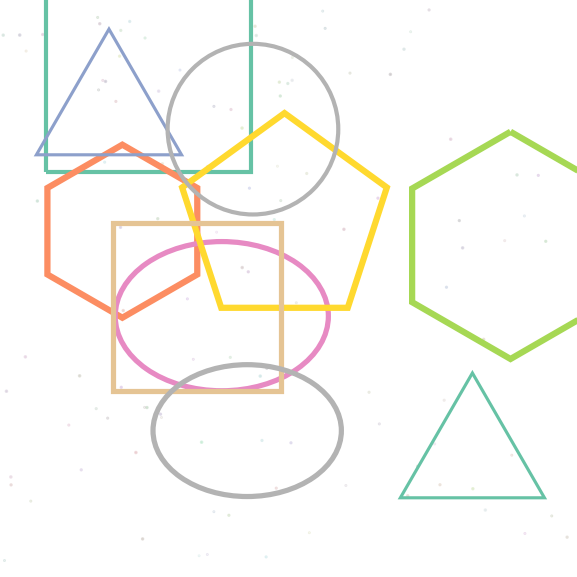[{"shape": "triangle", "thickness": 1.5, "radius": 0.72, "center": [0.818, 0.209]}, {"shape": "square", "thickness": 2, "radius": 0.89, "center": [0.257, 0.88]}, {"shape": "hexagon", "thickness": 3, "radius": 0.75, "center": [0.212, 0.599]}, {"shape": "triangle", "thickness": 1.5, "radius": 0.73, "center": [0.189, 0.804]}, {"shape": "oval", "thickness": 2.5, "radius": 0.92, "center": [0.384, 0.452]}, {"shape": "hexagon", "thickness": 3, "radius": 0.98, "center": [0.884, 0.574]}, {"shape": "pentagon", "thickness": 3, "radius": 0.93, "center": [0.493, 0.617]}, {"shape": "square", "thickness": 2.5, "radius": 0.73, "center": [0.341, 0.468]}, {"shape": "oval", "thickness": 2.5, "radius": 0.82, "center": [0.428, 0.254]}, {"shape": "circle", "thickness": 2, "radius": 0.74, "center": [0.438, 0.775]}]